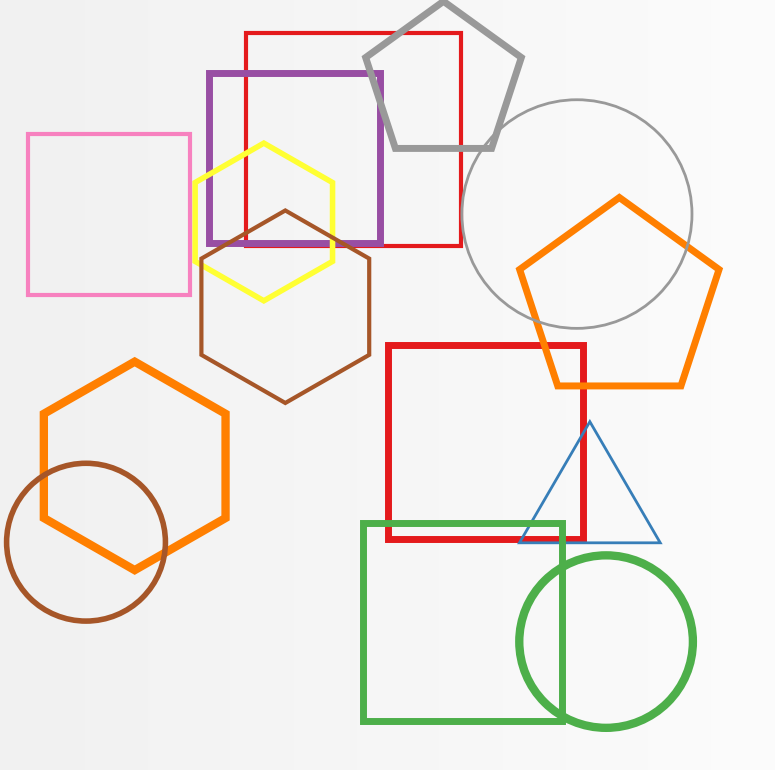[{"shape": "square", "thickness": 2.5, "radius": 0.63, "center": [0.627, 0.426]}, {"shape": "square", "thickness": 1.5, "radius": 0.69, "center": [0.456, 0.819]}, {"shape": "triangle", "thickness": 1, "radius": 0.52, "center": [0.761, 0.347]}, {"shape": "square", "thickness": 2.5, "radius": 0.64, "center": [0.597, 0.192]}, {"shape": "circle", "thickness": 3, "radius": 0.56, "center": [0.782, 0.167]}, {"shape": "square", "thickness": 2.5, "radius": 0.55, "center": [0.38, 0.794]}, {"shape": "pentagon", "thickness": 2.5, "radius": 0.68, "center": [0.799, 0.608]}, {"shape": "hexagon", "thickness": 3, "radius": 0.68, "center": [0.174, 0.395]}, {"shape": "hexagon", "thickness": 2, "radius": 0.51, "center": [0.34, 0.712]}, {"shape": "hexagon", "thickness": 1.5, "radius": 0.63, "center": [0.368, 0.602]}, {"shape": "circle", "thickness": 2, "radius": 0.51, "center": [0.111, 0.296]}, {"shape": "square", "thickness": 1.5, "radius": 0.52, "center": [0.141, 0.721]}, {"shape": "pentagon", "thickness": 2.5, "radius": 0.53, "center": [0.572, 0.893]}, {"shape": "circle", "thickness": 1, "radius": 0.74, "center": [0.744, 0.722]}]